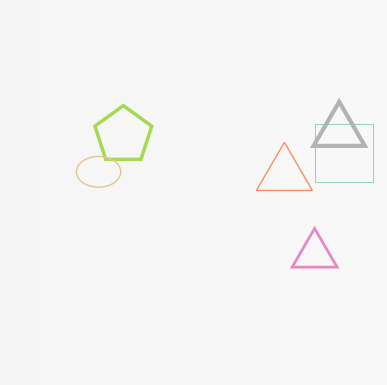[{"shape": "square", "thickness": 0.5, "radius": 0.38, "center": [0.887, 0.602]}, {"shape": "triangle", "thickness": 1, "radius": 0.42, "center": [0.734, 0.547]}, {"shape": "triangle", "thickness": 2, "radius": 0.34, "center": [0.812, 0.34]}, {"shape": "pentagon", "thickness": 2.5, "radius": 0.39, "center": [0.318, 0.648]}, {"shape": "oval", "thickness": 1, "radius": 0.29, "center": [0.254, 0.554]}, {"shape": "triangle", "thickness": 3, "radius": 0.38, "center": [0.875, 0.659]}]